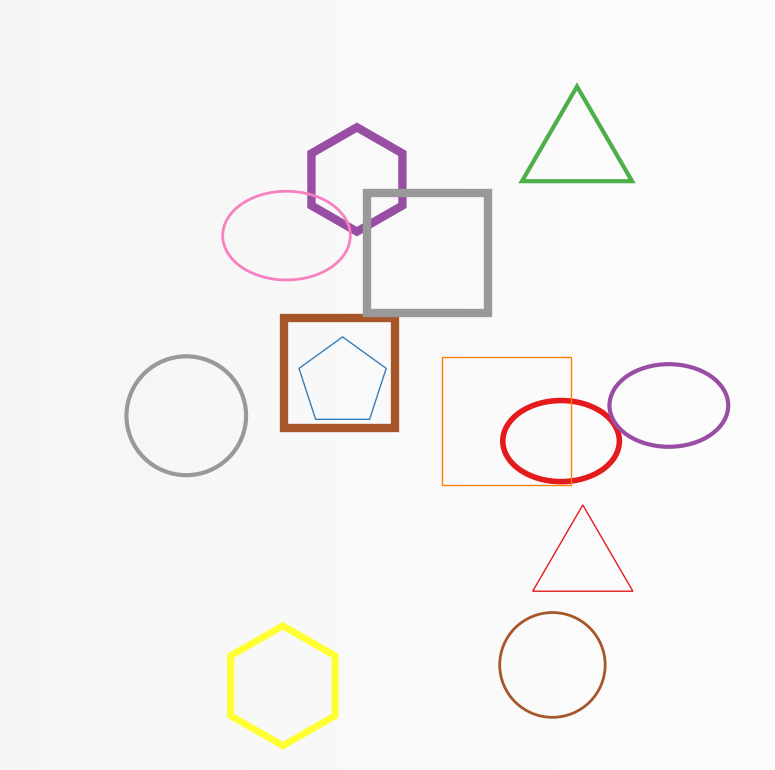[{"shape": "triangle", "thickness": 0.5, "radius": 0.37, "center": [0.752, 0.27]}, {"shape": "oval", "thickness": 2, "radius": 0.38, "center": [0.724, 0.427]}, {"shape": "pentagon", "thickness": 0.5, "radius": 0.3, "center": [0.442, 0.503]}, {"shape": "triangle", "thickness": 1.5, "radius": 0.41, "center": [0.745, 0.806]}, {"shape": "oval", "thickness": 1.5, "radius": 0.38, "center": [0.863, 0.473]}, {"shape": "hexagon", "thickness": 3, "radius": 0.34, "center": [0.461, 0.767]}, {"shape": "square", "thickness": 0.5, "radius": 0.41, "center": [0.654, 0.454]}, {"shape": "hexagon", "thickness": 2.5, "radius": 0.39, "center": [0.365, 0.109]}, {"shape": "square", "thickness": 3, "radius": 0.36, "center": [0.438, 0.515]}, {"shape": "circle", "thickness": 1, "radius": 0.34, "center": [0.713, 0.136]}, {"shape": "oval", "thickness": 1, "radius": 0.41, "center": [0.37, 0.694]}, {"shape": "square", "thickness": 3, "radius": 0.39, "center": [0.552, 0.671]}, {"shape": "circle", "thickness": 1.5, "radius": 0.39, "center": [0.24, 0.46]}]